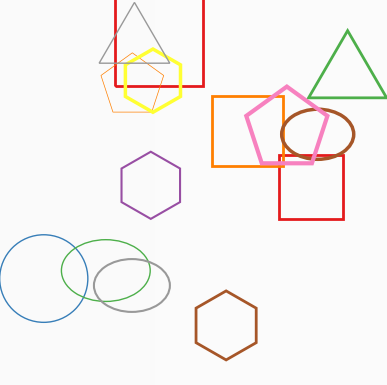[{"shape": "square", "thickness": 2, "radius": 0.42, "center": [0.803, 0.515]}, {"shape": "square", "thickness": 2, "radius": 0.57, "center": [0.409, 0.89]}, {"shape": "circle", "thickness": 1, "radius": 0.57, "center": [0.113, 0.276]}, {"shape": "triangle", "thickness": 2, "radius": 0.58, "center": [0.897, 0.804]}, {"shape": "oval", "thickness": 1, "radius": 0.57, "center": [0.273, 0.297]}, {"shape": "hexagon", "thickness": 1.5, "radius": 0.44, "center": [0.389, 0.519]}, {"shape": "pentagon", "thickness": 0.5, "radius": 0.43, "center": [0.342, 0.778]}, {"shape": "square", "thickness": 2, "radius": 0.46, "center": [0.639, 0.66]}, {"shape": "hexagon", "thickness": 2.5, "radius": 0.41, "center": [0.395, 0.791]}, {"shape": "oval", "thickness": 2.5, "radius": 0.46, "center": [0.82, 0.651]}, {"shape": "hexagon", "thickness": 2, "radius": 0.45, "center": [0.584, 0.155]}, {"shape": "pentagon", "thickness": 3, "radius": 0.55, "center": [0.74, 0.665]}, {"shape": "triangle", "thickness": 1, "radius": 0.53, "center": [0.347, 0.888]}, {"shape": "oval", "thickness": 1.5, "radius": 0.49, "center": [0.34, 0.258]}]